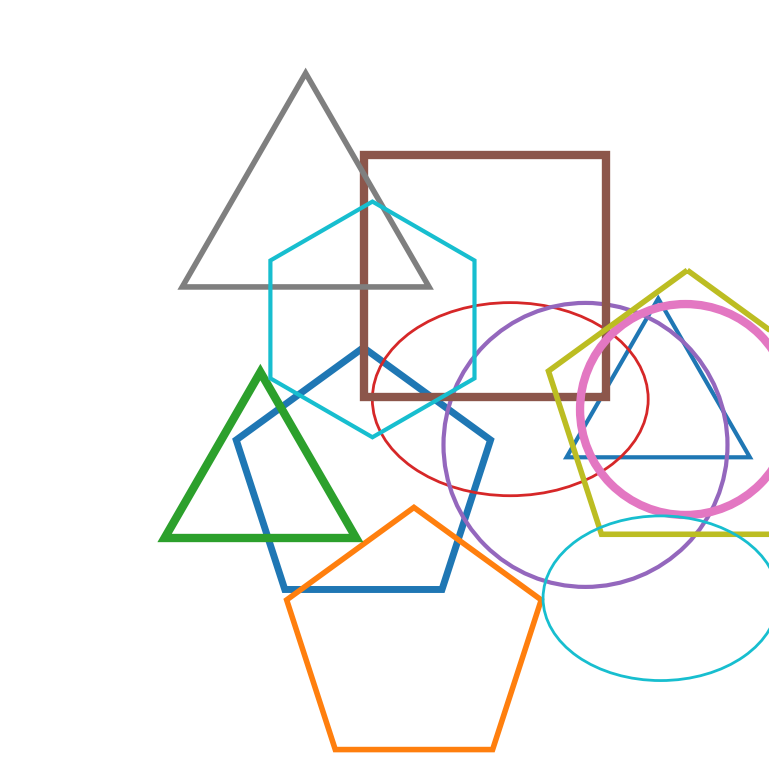[{"shape": "triangle", "thickness": 1.5, "radius": 0.69, "center": [0.855, 0.475]}, {"shape": "pentagon", "thickness": 2.5, "radius": 0.87, "center": [0.472, 0.375]}, {"shape": "pentagon", "thickness": 2, "radius": 0.87, "center": [0.538, 0.167]}, {"shape": "triangle", "thickness": 3, "radius": 0.72, "center": [0.338, 0.373]}, {"shape": "oval", "thickness": 1, "radius": 0.9, "center": [0.663, 0.482]}, {"shape": "circle", "thickness": 1.5, "radius": 0.92, "center": [0.76, 0.422]}, {"shape": "square", "thickness": 3, "radius": 0.78, "center": [0.63, 0.641]}, {"shape": "circle", "thickness": 3, "radius": 0.68, "center": [0.89, 0.468]}, {"shape": "triangle", "thickness": 2, "radius": 0.93, "center": [0.397, 0.72]}, {"shape": "pentagon", "thickness": 2, "radius": 0.95, "center": [0.893, 0.459]}, {"shape": "oval", "thickness": 1, "radius": 0.76, "center": [0.858, 0.223]}, {"shape": "hexagon", "thickness": 1.5, "radius": 0.77, "center": [0.484, 0.585]}]